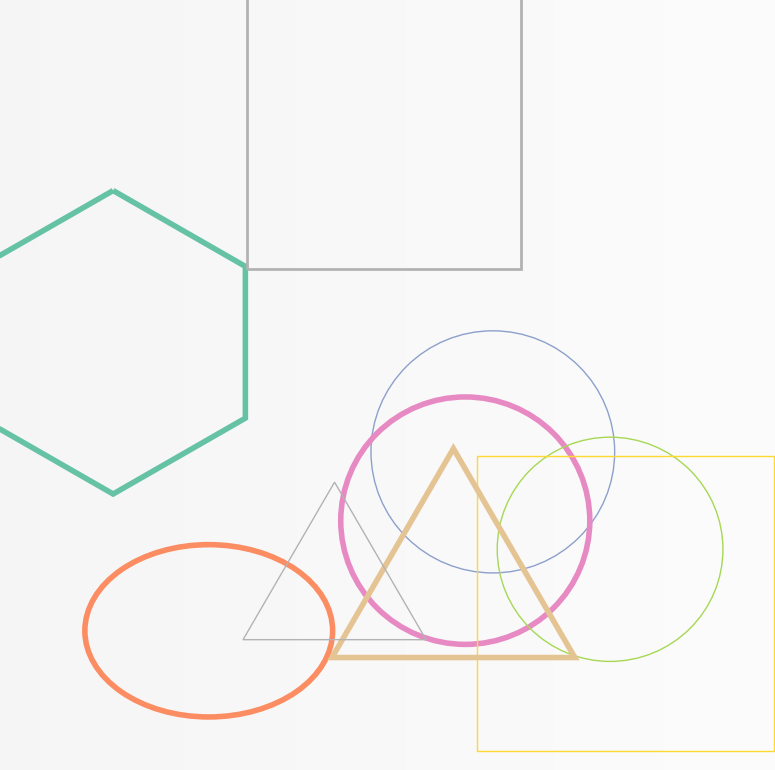[{"shape": "hexagon", "thickness": 2, "radius": 0.99, "center": [0.146, 0.555]}, {"shape": "oval", "thickness": 2, "radius": 0.8, "center": [0.269, 0.181]}, {"shape": "circle", "thickness": 0.5, "radius": 0.79, "center": [0.636, 0.413]}, {"shape": "circle", "thickness": 2, "radius": 0.8, "center": [0.6, 0.324]}, {"shape": "circle", "thickness": 0.5, "radius": 0.73, "center": [0.787, 0.287]}, {"shape": "square", "thickness": 0.5, "radius": 0.96, "center": [0.807, 0.217]}, {"shape": "triangle", "thickness": 2, "radius": 0.9, "center": [0.585, 0.237]}, {"shape": "triangle", "thickness": 0.5, "radius": 0.68, "center": [0.432, 0.237]}, {"shape": "square", "thickness": 1, "radius": 0.88, "center": [0.495, 0.827]}]